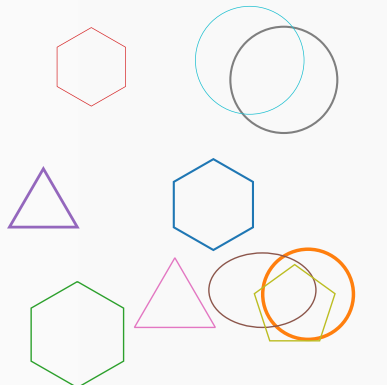[{"shape": "hexagon", "thickness": 1.5, "radius": 0.59, "center": [0.551, 0.469]}, {"shape": "circle", "thickness": 2.5, "radius": 0.59, "center": [0.795, 0.236]}, {"shape": "hexagon", "thickness": 1, "radius": 0.69, "center": [0.2, 0.131]}, {"shape": "hexagon", "thickness": 0.5, "radius": 0.51, "center": [0.236, 0.826]}, {"shape": "triangle", "thickness": 2, "radius": 0.51, "center": [0.112, 0.461]}, {"shape": "oval", "thickness": 1, "radius": 0.69, "center": [0.677, 0.246]}, {"shape": "triangle", "thickness": 1, "radius": 0.6, "center": [0.451, 0.21]}, {"shape": "circle", "thickness": 1.5, "radius": 0.69, "center": [0.732, 0.793]}, {"shape": "pentagon", "thickness": 1, "radius": 0.55, "center": [0.76, 0.203]}, {"shape": "circle", "thickness": 0.5, "radius": 0.7, "center": [0.644, 0.843]}]